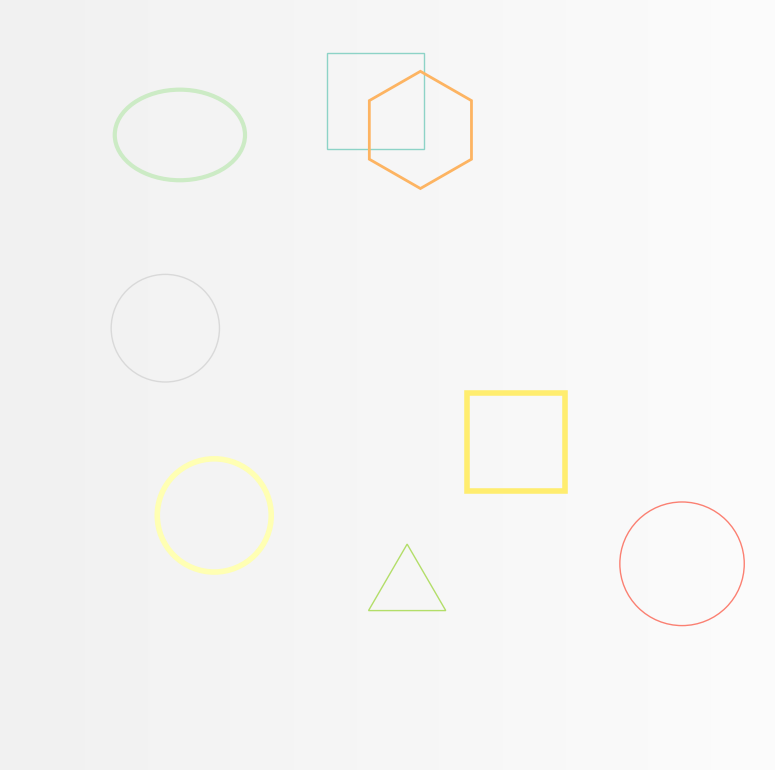[{"shape": "square", "thickness": 0.5, "radius": 0.31, "center": [0.485, 0.868]}, {"shape": "circle", "thickness": 2, "radius": 0.37, "center": [0.276, 0.331]}, {"shape": "circle", "thickness": 0.5, "radius": 0.4, "center": [0.88, 0.268]}, {"shape": "hexagon", "thickness": 1, "radius": 0.38, "center": [0.542, 0.831]}, {"shape": "triangle", "thickness": 0.5, "radius": 0.29, "center": [0.525, 0.236]}, {"shape": "circle", "thickness": 0.5, "radius": 0.35, "center": [0.213, 0.574]}, {"shape": "oval", "thickness": 1.5, "radius": 0.42, "center": [0.232, 0.825]}, {"shape": "square", "thickness": 2, "radius": 0.32, "center": [0.666, 0.426]}]